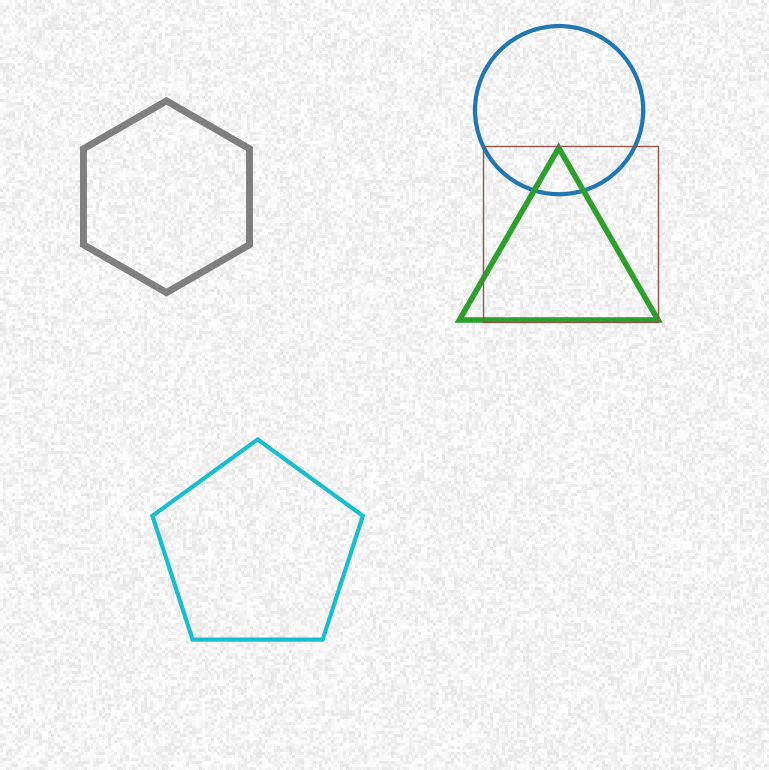[{"shape": "circle", "thickness": 1.5, "radius": 0.55, "center": [0.726, 0.857]}, {"shape": "triangle", "thickness": 2, "radius": 0.75, "center": [0.726, 0.659]}, {"shape": "square", "thickness": 0.5, "radius": 0.57, "center": [0.741, 0.696]}, {"shape": "hexagon", "thickness": 2.5, "radius": 0.62, "center": [0.216, 0.744]}, {"shape": "pentagon", "thickness": 1.5, "radius": 0.72, "center": [0.335, 0.286]}]